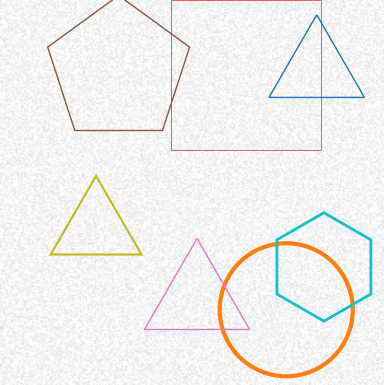[{"shape": "triangle", "thickness": 1, "radius": 0.72, "center": [0.823, 0.819]}, {"shape": "circle", "thickness": 3, "radius": 0.86, "center": [0.744, 0.195]}, {"shape": "square", "thickness": 0.5, "radius": 0.98, "center": [0.639, 0.804]}, {"shape": "pentagon", "thickness": 1, "radius": 0.97, "center": [0.308, 0.818]}, {"shape": "triangle", "thickness": 1, "radius": 0.79, "center": [0.512, 0.223]}, {"shape": "triangle", "thickness": 1.5, "radius": 0.68, "center": [0.25, 0.407]}, {"shape": "hexagon", "thickness": 2, "radius": 0.7, "center": [0.841, 0.307]}]